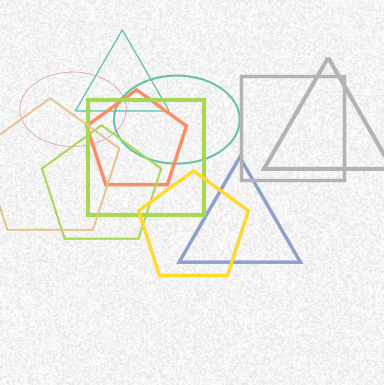[{"shape": "oval", "thickness": 1.5, "radius": 0.82, "center": [0.459, 0.689]}, {"shape": "triangle", "thickness": 1, "radius": 0.7, "center": [0.318, 0.782]}, {"shape": "pentagon", "thickness": 2.5, "radius": 0.68, "center": [0.355, 0.631]}, {"shape": "triangle", "thickness": 2.5, "radius": 0.91, "center": [0.623, 0.41]}, {"shape": "oval", "thickness": 0.5, "radius": 0.69, "center": [0.19, 0.716]}, {"shape": "pentagon", "thickness": 1.5, "radius": 0.81, "center": [0.264, 0.512]}, {"shape": "square", "thickness": 3, "radius": 0.75, "center": [0.38, 0.591]}, {"shape": "pentagon", "thickness": 2.5, "radius": 0.75, "center": [0.503, 0.406]}, {"shape": "pentagon", "thickness": 1.5, "radius": 0.95, "center": [0.13, 0.556]}, {"shape": "square", "thickness": 2.5, "radius": 0.67, "center": [0.76, 0.667]}, {"shape": "triangle", "thickness": 3, "radius": 0.96, "center": [0.852, 0.657]}]